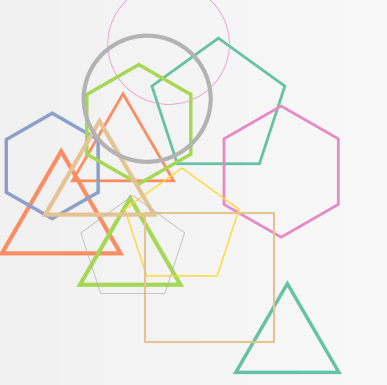[{"shape": "pentagon", "thickness": 2, "radius": 0.9, "center": [0.564, 0.721]}, {"shape": "triangle", "thickness": 2.5, "radius": 0.77, "center": [0.742, 0.11]}, {"shape": "triangle", "thickness": 2, "radius": 0.75, "center": [0.318, 0.606]}, {"shape": "triangle", "thickness": 3, "radius": 0.88, "center": [0.158, 0.43]}, {"shape": "hexagon", "thickness": 2.5, "radius": 0.68, "center": [0.135, 0.569]}, {"shape": "hexagon", "thickness": 2, "radius": 0.85, "center": [0.726, 0.554]}, {"shape": "circle", "thickness": 0.5, "radius": 0.78, "center": [0.435, 0.886]}, {"shape": "hexagon", "thickness": 2.5, "radius": 0.77, "center": [0.358, 0.677]}, {"shape": "triangle", "thickness": 3, "radius": 0.75, "center": [0.336, 0.335]}, {"shape": "pentagon", "thickness": 1, "radius": 0.77, "center": [0.469, 0.409]}, {"shape": "triangle", "thickness": 3, "radius": 0.81, "center": [0.257, 0.524]}, {"shape": "square", "thickness": 1.5, "radius": 0.84, "center": [0.541, 0.28]}, {"shape": "pentagon", "thickness": 0.5, "radius": 0.7, "center": [0.343, 0.352]}, {"shape": "circle", "thickness": 3, "radius": 0.82, "center": [0.38, 0.744]}]